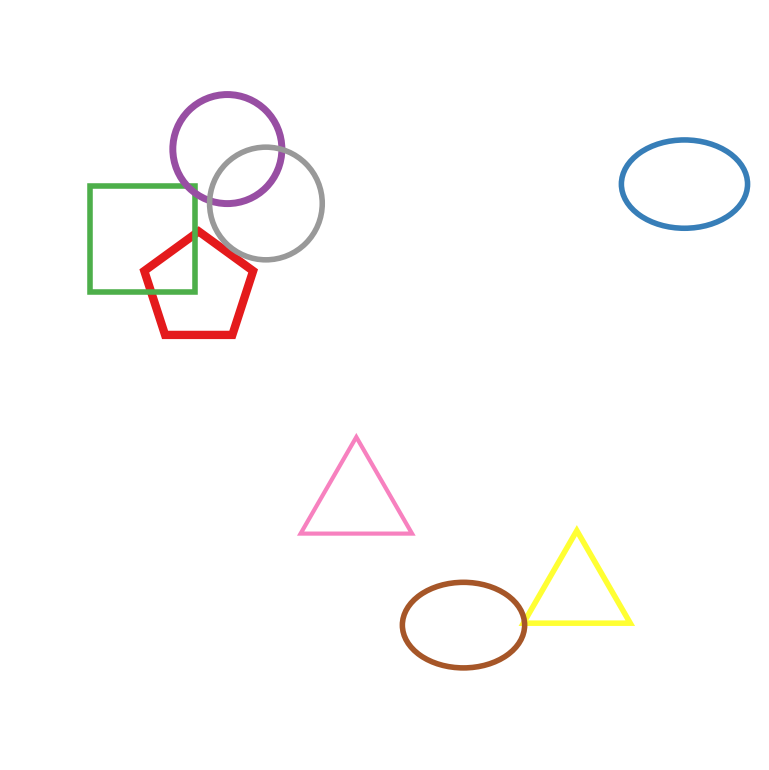[{"shape": "pentagon", "thickness": 3, "radius": 0.37, "center": [0.258, 0.625]}, {"shape": "oval", "thickness": 2, "radius": 0.41, "center": [0.889, 0.761]}, {"shape": "square", "thickness": 2, "radius": 0.34, "center": [0.185, 0.69]}, {"shape": "circle", "thickness": 2.5, "radius": 0.35, "center": [0.295, 0.806]}, {"shape": "triangle", "thickness": 2, "radius": 0.4, "center": [0.749, 0.231]}, {"shape": "oval", "thickness": 2, "radius": 0.4, "center": [0.602, 0.188]}, {"shape": "triangle", "thickness": 1.5, "radius": 0.42, "center": [0.463, 0.349]}, {"shape": "circle", "thickness": 2, "radius": 0.37, "center": [0.345, 0.736]}]